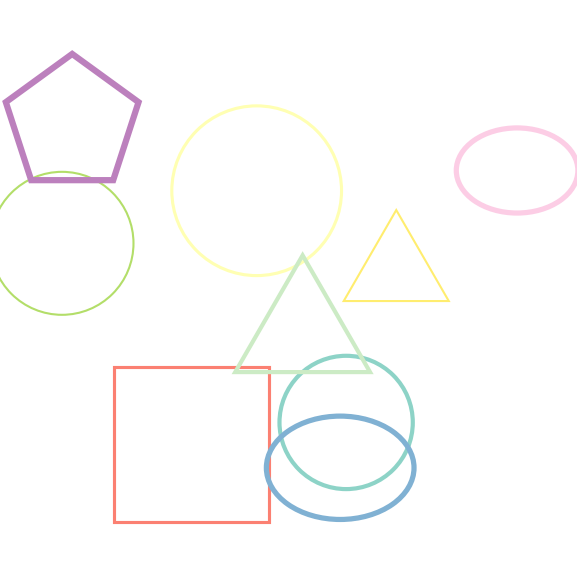[{"shape": "circle", "thickness": 2, "radius": 0.58, "center": [0.599, 0.268]}, {"shape": "circle", "thickness": 1.5, "radius": 0.73, "center": [0.444, 0.669]}, {"shape": "square", "thickness": 1.5, "radius": 0.67, "center": [0.332, 0.23]}, {"shape": "oval", "thickness": 2.5, "radius": 0.64, "center": [0.589, 0.189]}, {"shape": "circle", "thickness": 1, "radius": 0.62, "center": [0.107, 0.578]}, {"shape": "oval", "thickness": 2.5, "radius": 0.53, "center": [0.895, 0.704]}, {"shape": "pentagon", "thickness": 3, "radius": 0.6, "center": [0.125, 0.785]}, {"shape": "triangle", "thickness": 2, "radius": 0.67, "center": [0.524, 0.422]}, {"shape": "triangle", "thickness": 1, "radius": 0.53, "center": [0.686, 0.53]}]